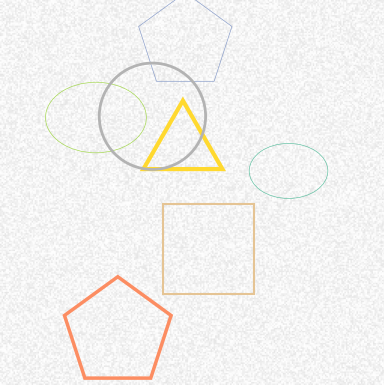[{"shape": "oval", "thickness": 0.5, "radius": 0.51, "center": [0.749, 0.556]}, {"shape": "pentagon", "thickness": 2.5, "radius": 0.73, "center": [0.306, 0.136]}, {"shape": "pentagon", "thickness": 0.5, "radius": 0.64, "center": [0.481, 0.892]}, {"shape": "oval", "thickness": 0.5, "radius": 0.65, "center": [0.249, 0.695]}, {"shape": "triangle", "thickness": 3, "radius": 0.59, "center": [0.475, 0.62]}, {"shape": "square", "thickness": 1.5, "radius": 0.59, "center": [0.541, 0.353]}, {"shape": "circle", "thickness": 2, "radius": 0.69, "center": [0.396, 0.698]}]